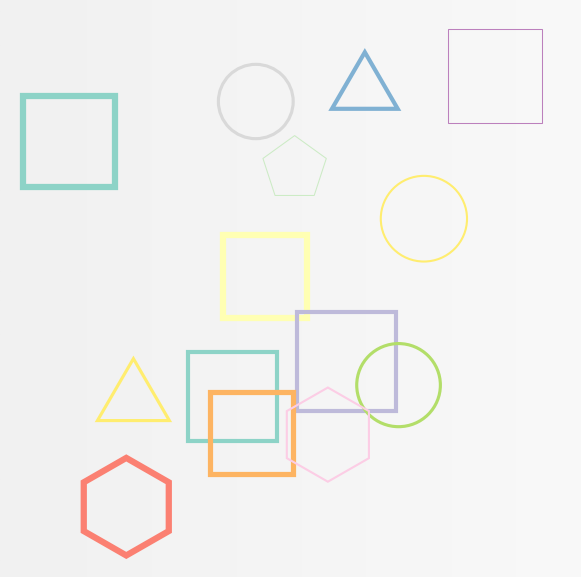[{"shape": "square", "thickness": 3, "radius": 0.39, "center": [0.119, 0.754]}, {"shape": "square", "thickness": 2, "radius": 0.38, "center": [0.4, 0.313]}, {"shape": "square", "thickness": 3, "radius": 0.36, "center": [0.456, 0.52]}, {"shape": "square", "thickness": 2, "radius": 0.43, "center": [0.596, 0.374]}, {"shape": "hexagon", "thickness": 3, "radius": 0.42, "center": [0.217, 0.122]}, {"shape": "triangle", "thickness": 2, "radius": 0.33, "center": [0.628, 0.843]}, {"shape": "square", "thickness": 2.5, "radius": 0.35, "center": [0.432, 0.25]}, {"shape": "circle", "thickness": 1.5, "radius": 0.36, "center": [0.686, 0.332]}, {"shape": "hexagon", "thickness": 1, "radius": 0.41, "center": [0.564, 0.247]}, {"shape": "circle", "thickness": 1.5, "radius": 0.32, "center": [0.44, 0.823]}, {"shape": "square", "thickness": 0.5, "radius": 0.41, "center": [0.852, 0.868]}, {"shape": "pentagon", "thickness": 0.5, "radius": 0.29, "center": [0.507, 0.707]}, {"shape": "circle", "thickness": 1, "radius": 0.37, "center": [0.729, 0.62]}, {"shape": "triangle", "thickness": 1.5, "radius": 0.36, "center": [0.23, 0.307]}]